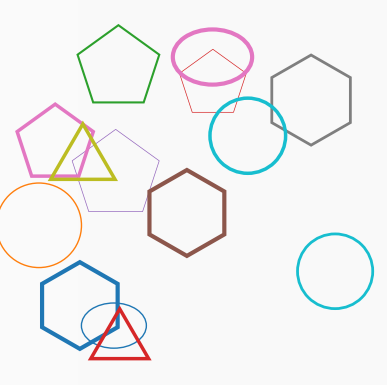[{"shape": "hexagon", "thickness": 3, "radius": 0.56, "center": [0.206, 0.206]}, {"shape": "oval", "thickness": 1, "radius": 0.42, "center": [0.294, 0.154]}, {"shape": "circle", "thickness": 1, "radius": 0.55, "center": [0.1, 0.415]}, {"shape": "pentagon", "thickness": 1.5, "radius": 0.55, "center": [0.306, 0.824]}, {"shape": "pentagon", "thickness": 0.5, "radius": 0.45, "center": [0.549, 0.781]}, {"shape": "triangle", "thickness": 2.5, "radius": 0.43, "center": [0.309, 0.112]}, {"shape": "pentagon", "thickness": 0.5, "radius": 0.59, "center": [0.299, 0.546]}, {"shape": "hexagon", "thickness": 3, "radius": 0.56, "center": [0.482, 0.447]}, {"shape": "pentagon", "thickness": 2.5, "radius": 0.52, "center": [0.142, 0.626]}, {"shape": "oval", "thickness": 3, "radius": 0.51, "center": [0.548, 0.852]}, {"shape": "hexagon", "thickness": 2, "radius": 0.59, "center": [0.803, 0.74]}, {"shape": "triangle", "thickness": 2.5, "radius": 0.48, "center": [0.214, 0.582]}, {"shape": "circle", "thickness": 2.5, "radius": 0.49, "center": [0.639, 0.647]}, {"shape": "circle", "thickness": 2, "radius": 0.49, "center": [0.865, 0.295]}]